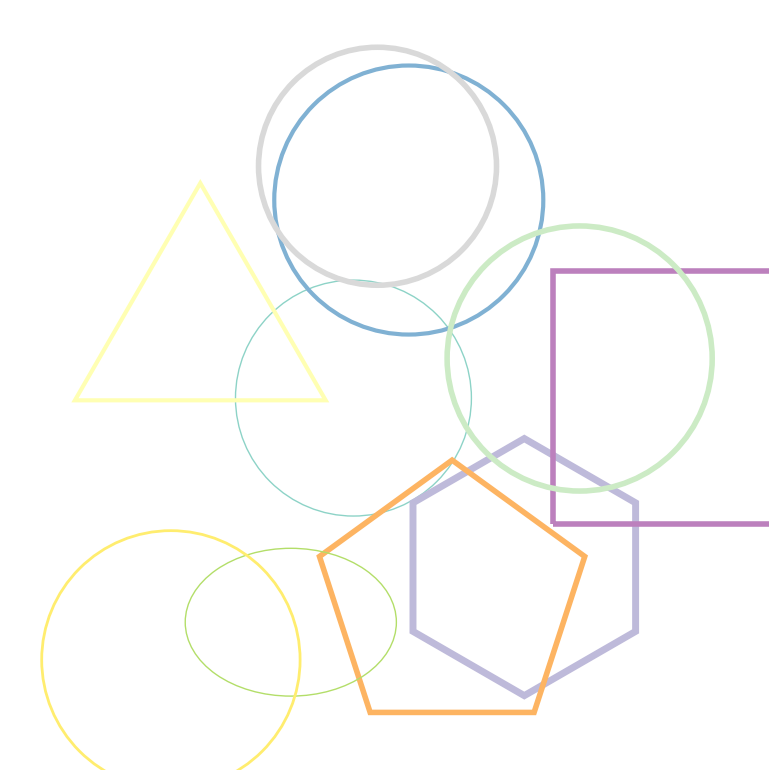[{"shape": "circle", "thickness": 0.5, "radius": 0.77, "center": [0.459, 0.483]}, {"shape": "triangle", "thickness": 1.5, "radius": 0.94, "center": [0.26, 0.574]}, {"shape": "hexagon", "thickness": 2.5, "radius": 0.83, "center": [0.681, 0.263]}, {"shape": "circle", "thickness": 1.5, "radius": 0.87, "center": [0.531, 0.74]}, {"shape": "pentagon", "thickness": 2, "radius": 0.91, "center": [0.587, 0.221]}, {"shape": "oval", "thickness": 0.5, "radius": 0.69, "center": [0.378, 0.192]}, {"shape": "circle", "thickness": 2, "radius": 0.77, "center": [0.49, 0.784]}, {"shape": "square", "thickness": 2, "radius": 0.82, "center": [0.882, 0.484]}, {"shape": "circle", "thickness": 2, "radius": 0.86, "center": [0.753, 0.534]}, {"shape": "circle", "thickness": 1, "radius": 0.84, "center": [0.222, 0.143]}]